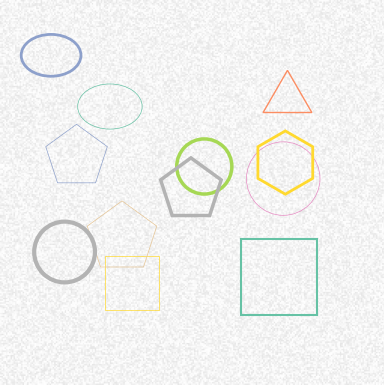[{"shape": "square", "thickness": 1.5, "radius": 0.49, "center": [0.724, 0.28]}, {"shape": "oval", "thickness": 0.5, "radius": 0.42, "center": [0.285, 0.723]}, {"shape": "triangle", "thickness": 1, "radius": 0.37, "center": [0.747, 0.744]}, {"shape": "oval", "thickness": 2, "radius": 0.39, "center": [0.133, 0.856]}, {"shape": "pentagon", "thickness": 0.5, "radius": 0.42, "center": [0.199, 0.593]}, {"shape": "circle", "thickness": 0.5, "radius": 0.48, "center": [0.736, 0.536]}, {"shape": "circle", "thickness": 2.5, "radius": 0.36, "center": [0.531, 0.568]}, {"shape": "square", "thickness": 0.5, "radius": 0.35, "center": [0.342, 0.265]}, {"shape": "hexagon", "thickness": 2, "radius": 0.41, "center": [0.741, 0.578]}, {"shape": "pentagon", "thickness": 0.5, "radius": 0.47, "center": [0.317, 0.383]}, {"shape": "pentagon", "thickness": 2.5, "radius": 0.41, "center": [0.496, 0.507]}, {"shape": "circle", "thickness": 3, "radius": 0.39, "center": [0.168, 0.345]}]